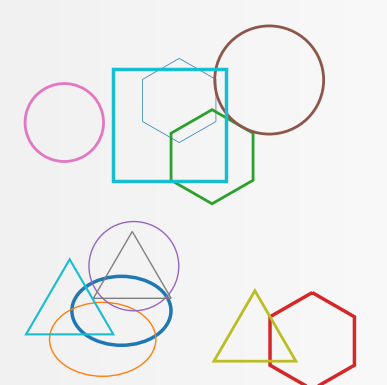[{"shape": "hexagon", "thickness": 0.5, "radius": 0.55, "center": [0.463, 0.739]}, {"shape": "oval", "thickness": 2.5, "radius": 0.64, "center": [0.313, 0.193]}, {"shape": "oval", "thickness": 1, "radius": 0.69, "center": [0.265, 0.119]}, {"shape": "hexagon", "thickness": 2, "radius": 0.61, "center": [0.547, 0.593]}, {"shape": "hexagon", "thickness": 2.5, "radius": 0.63, "center": [0.806, 0.114]}, {"shape": "circle", "thickness": 1, "radius": 0.58, "center": [0.345, 0.309]}, {"shape": "circle", "thickness": 2, "radius": 0.7, "center": [0.695, 0.792]}, {"shape": "circle", "thickness": 2, "radius": 0.51, "center": [0.166, 0.682]}, {"shape": "triangle", "thickness": 1, "radius": 0.58, "center": [0.341, 0.283]}, {"shape": "triangle", "thickness": 2, "radius": 0.61, "center": [0.658, 0.123]}, {"shape": "square", "thickness": 2.5, "radius": 0.73, "center": [0.437, 0.675]}, {"shape": "triangle", "thickness": 1.5, "radius": 0.65, "center": [0.18, 0.196]}]